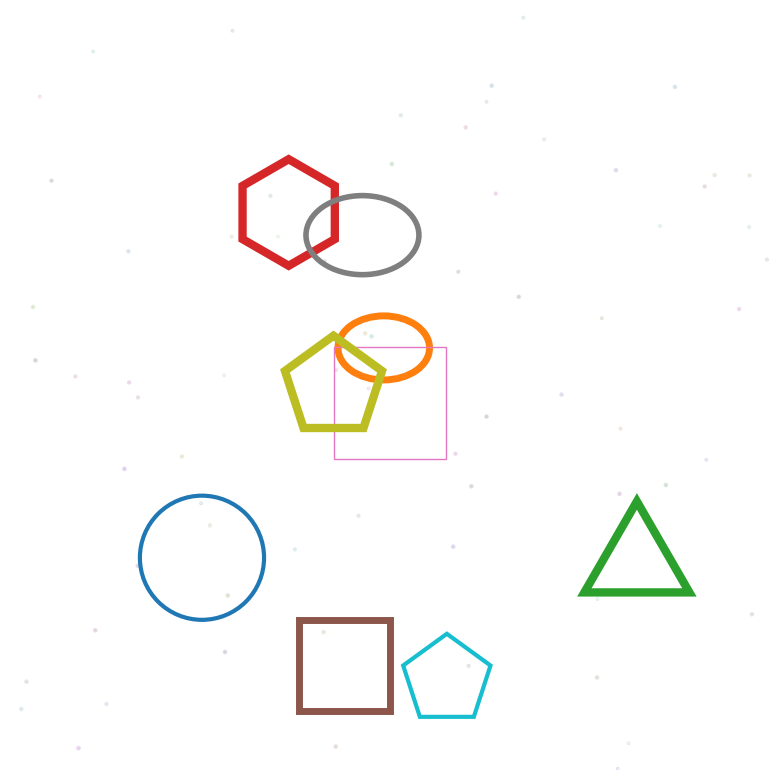[{"shape": "circle", "thickness": 1.5, "radius": 0.4, "center": [0.262, 0.276]}, {"shape": "oval", "thickness": 2.5, "radius": 0.3, "center": [0.498, 0.548]}, {"shape": "triangle", "thickness": 3, "radius": 0.39, "center": [0.827, 0.27]}, {"shape": "hexagon", "thickness": 3, "radius": 0.35, "center": [0.375, 0.724]}, {"shape": "square", "thickness": 2.5, "radius": 0.3, "center": [0.448, 0.136]}, {"shape": "square", "thickness": 0.5, "radius": 0.37, "center": [0.507, 0.476]}, {"shape": "oval", "thickness": 2, "radius": 0.37, "center": [0.471, 0.695]}, {"shape": "pentagon", "thickness": 3, "radius": 0.33, "center": [0.433, 0.498]}, {"shape": "pentagon", "thickness": 1.5, "radius": 0.3, "center": [0.58, 0.117]}]